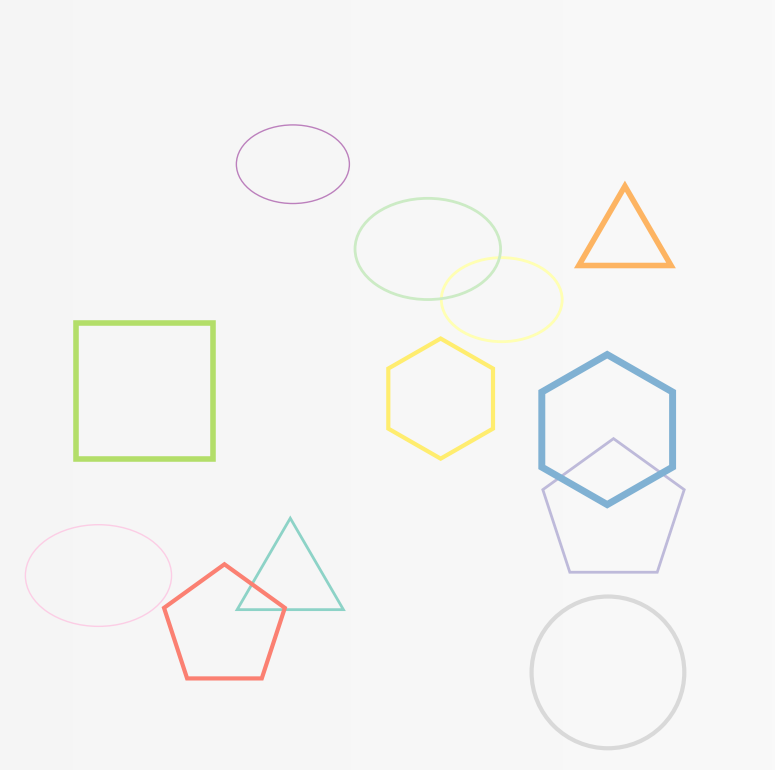[{"shape": "triangle", "thickness": 1, "radius": 0.4, "center": [0.375, 0.248]}, {"shape": "oval", "thickness": 1, "radius": 0.39, "center": [0.647, 0.611]}, {"shape": "pentagon", "thickness": 1, "radius": 0.48, "center": [0.792, 0.334]}, {"shape": "pentagon", "thickness": 1.5, "radius": 0.41, "center": [0.29, 0.185]}, {"shape": "hexagon", "thickness": 2.5, "radius": 0.49, "center": [0.783, 0.442]}, {"shape": "triangle", "thickness": 2, "radius": 0.34, "center": [0.806, 0.69]}, {"shape": "square", "thickness": 2, "radius": 0.44, "center": [0.187, 0.492]}, {"shape": "oval", "thickness": 0.5, "radius": 0.47, "center": [0.127, 0.253]}, {"shape": "circle", "thickness": 1.5, "radius": 0.49, "center": [0.784, 0.127]}, {"shape": "oval", "thickness": 0.5, "radius": 0.36, "center": [0.378, 0.787]}, {"shape": "oval", "thickness": 1, "radius": 0.47, "center": [0.552, 0.677]}, {"shape": "hexagon", "thickness": 1.5, "radius": 0.39, "center": [0.569, 0.482]}]